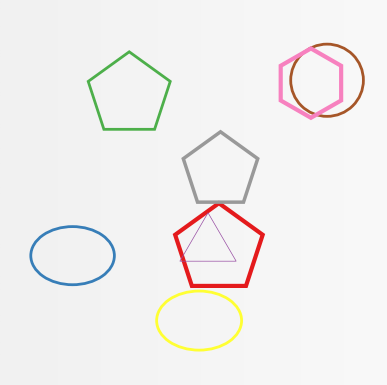[{"shape": "pentagon", "thickness": 3, "radius": 0.59, "center": [0.565, 0.353]}, {"shape": "oval", "thickness": 2, "radius": 0.54, "center": [0.187, 0.336]}, {"shape": "pentagon", "thickness": 2, "radius": 0.56, "center": [0.334, 0.754]}, {"shape": "triangle", "thickness": 0.5, "radius": 0.42, "center": [0.537, 0.364]}, {"shape": "oval", "thickness": 2, "radius": 0.55, "center": [0.514, 0.167]}, {"shape": "circle", "thickness": 2, "radius": 0.47, "center": [0.844, 0.792]}, {"shape": "hexagon", "thickness": 3, "radius": 0.45, "center": [0.802, 0.784]}, {"shape": "pentagon", "thickness": 2.5, "radius": 0.5, "center": [0.569, 0.557]}]